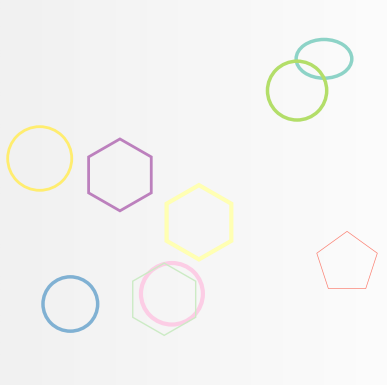[{"shape": "oval", "thickness": 2.5, "radius": 0.36, "center": [0.836, 0.847]}, {"shape": "hexagon", "thickness": 3, "radius": 0.48, "center": [0.513, 0.423]}, {"shape": "pentagon", "thickness": 0.5, "radius": 0.41, "center": [0.896, 0.317]}, {"shape": "circle", "thickness": 2.5, "radius": 0.35, "center": [0.181, 0.21]}, {"shape": "circle", "thickness": 2.5, "radius": 0.38, "center": [0.767, 0.765]}, {"shape": "circle", "thickness": 3, "radius": 0.4, "center": [0.444, 0.237]}, {"shape": "hexagon", "thickness": 2, "radius": 0.47, "center": [0.31, 0.546]}, {"shape": "hexagon", "thickness": 1, "radius": 0.47, "center": [0.424, 0.223]}, {"shape": "circle", "thickness": 2, "radius": 0.41, "center": [0.102, 0.588]}]